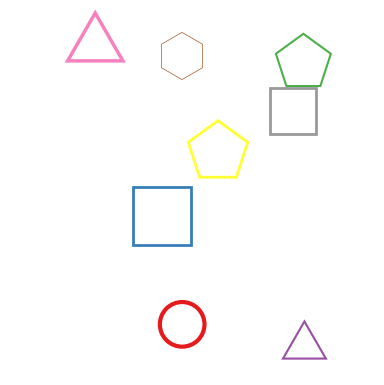[{"shape": "circle", "thickness": 3, "radius": 0.29, "center": [0.473, 0.158]}, {"shape": "square", "thickness": 2, "radius": 0.38, "center": [0.42, 0.44]}, {"shape": "pentagon", "thickness": 1.5, "radius": 0.38, "center": [0.788, 0.837]}, {"shape": "triangle", "thickness": 1.5, "radius": 0.32, "center": [0.791, 0.101]}, {"shape": "pentagon", "thickness": 2, "radius": 0.41, "center": [0.566, 0.605]}, {"shape": "hexagon", "thickness": 0.5, "radius": 0.31, "center": [0.473, 0.855]}, {"shape": "triangle", "thickness": 2.5, "radius": 0.41, "center": [0.247, 0.883]}, {"shape": "square", "thickness": 2, "radius": 0.3, "center": [0.76, 0.71]}]